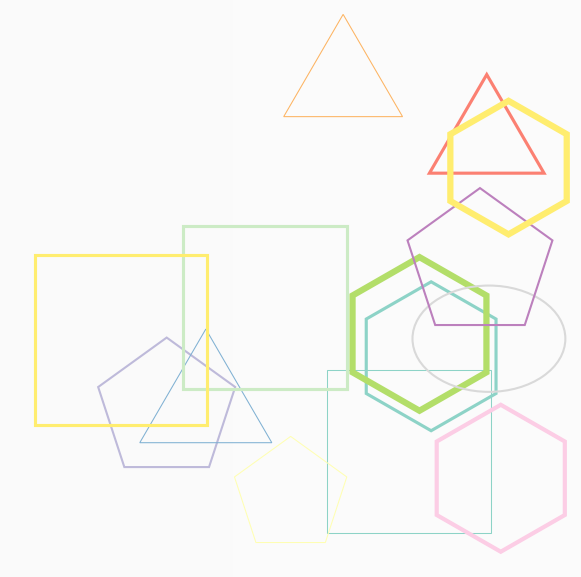[{"shape": "hexagon", "thickness": 1.5, "radius": 0.64, "center": [0.742, 0.382]}, {"shape": "square", "thickness": 0.5, "radius": 0.71, "center": [0.704, 0.217]}, {"shape": "pentagon", "thickness": 0.5, "radius": 0.51, "center": [0.5, 0.142]}, {"shape": "pentagon", "thickness": 1, "radius": 0.62, "center": [0.287, 0.291]}, {"shape": "triangle", "thickness": 1.5, "radius": 0.57, "center": [0.837, 0.756]}, {"shape": "triangle", "thickness": 0.5, "radius": 0.66, "center": [0.354, 0.298]}, {"shape": "triangle", "thickness": 0.5, "radius": 0.59, "center": [0.59, 0.856]}, {"shape": "hexagon", "thickness": 3, "radius": 0.66, "center": [0.722, 0.421]}, {"shape": "hexagon", "thickness": 2, "radius": 0.64, "center": [0.862, 0.171]}, {"shape": "oval", "thickness": 1, "radius": 0.66, "center": [0.841, 0.413]}, {"shape": "pentagon", "thickness": 1, "radius": 0.66, "center": [0.826, 0.542]}, {"shape": "square", "thickness": 1.5, "radius": 0.71, "center": [0.456, 0.466]}, {"shape": "hexagon", "thickness": 3, "radius": 0.58, "center": [0.875, 0.709]}, {"shape": "square", "thickness": 1.5, "radius": 0.74, "center": [0.208, 0.411]}]